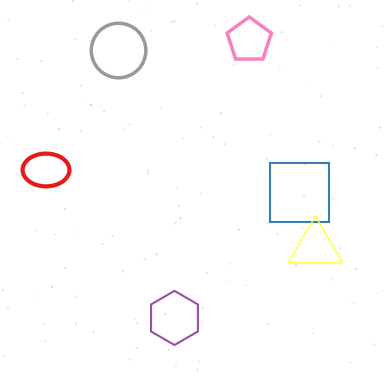[{"shape": "oval", "thickness": 3, "radius": 0.3, "center": [0.12, 0.559]}, {"shape": "square", "thickness": 1.5, "radius": 0.38, "center": [0.777, 0.5]}, {"shape": "hexagon", "thickness": 1.5, "radius": 0.35, "center": [0.453, 0.174]}, {"shape": "triangle", "thickness": 1, "radius": 0.41, "center": [0.819, 0.358]}, {"shape": "pentagon", "thickness": 2.5, "radius": 0.3, "center": [0.647, 0.896]}, {"shape": "circle", "thickness": 2.5, "radius": 0.35, "center": [0.308, 0.869]}]